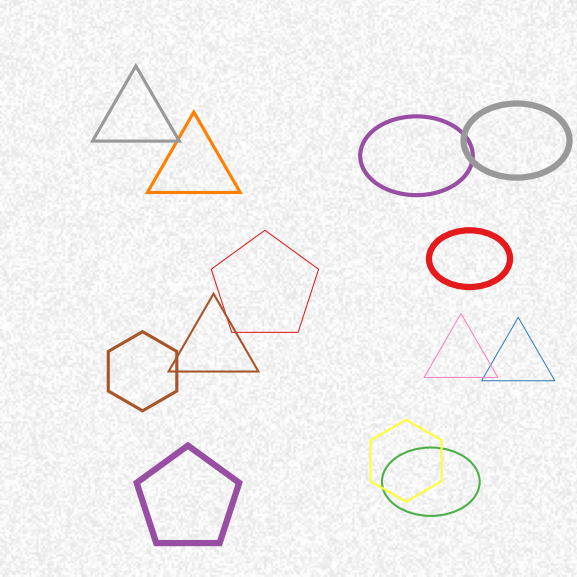[{"shape": "pentagon", "thickness": 0.5, "radius": 0.49, "center": [0.459, 0.503]}, {"shape": "oval", "thickness": 3, "radius": 0.35, "center": [0.813, 0.551]}, {"shape": "triangle", "thickness": 0.5, "radius": 0.37, "center": [0.897, 0.376]}, {"shape": "oval", "thickness": 1, "radius": 0.42, "center": [0.746, 0.165]}, {"shape": "pentagon", "thickness": 3, "radius": 0.47, "center": [0.325, 0.134]}, {"shape": "oval", "thickness": 2, "radius": 0.49, "center": [0.721, 0.729]}, {"shape": "triangle", "thickness": 1.5, "radius": 0.46, "center": [0.336, 0.712]}, {"shape": "hexagon", "thickness": 1, "radius": 0.35, "center": [0.703, 0.201]}, {"shape": "triangle", "thickness": 1, "radius": 0.45, "center": [0.37, 0.401]}, {"shape": "hexagon", "thickness": 1.5, "radius": 0.34, "center": [0.247, 0.356]}, {"shape": "triangle", "thickness": 0.5, "radius": 0.37, "center": [0.798, 0.382]}, {"shape": "triangle", "thickness": 1.5, "radius": 0.43, "center": [0.235, 0.798]}, {"shape": "oval", "thickness": 3, "radius": 0.46, "center": [0.894, 0.756]}]